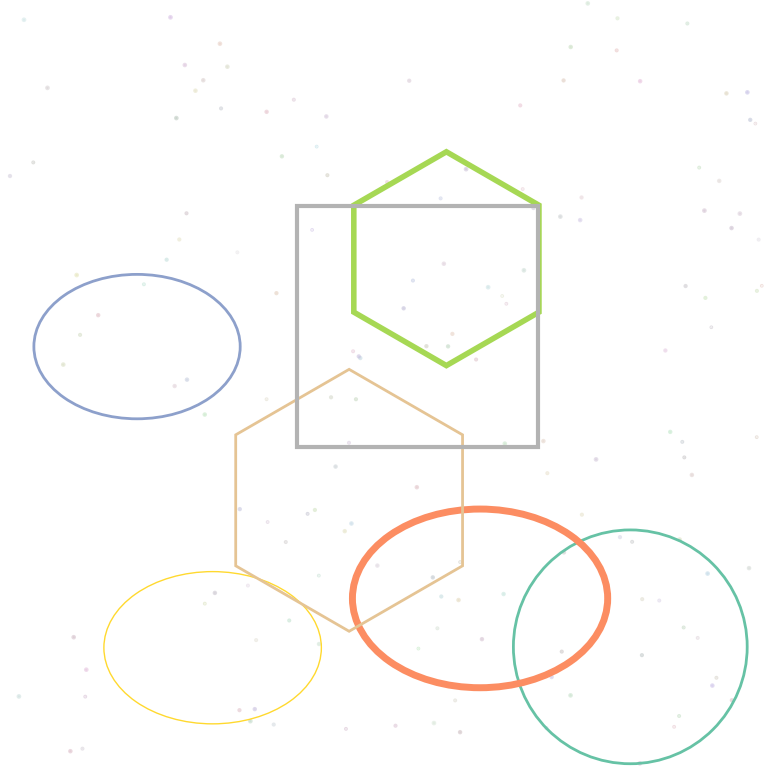[{"shape": "circle", "thickness": 1, "radius": 0.76, "center": [0.819, 0.16]}, {"shape": "oval", "thickness": 2.5, "radius": 0.83, "center": [0.623, 0.223]}, {"shape": "oval", "thickness": 1, "radius": 0.67, "center": [0.178, 0.55]}, {"shape": "hexagon", "thickness": 2, "radius": 0.69, "center": [0.58, 0.664]}, {"shape": "oval", "thickness": 0.5, "radius": 0.71, "center": [0.276, 0.159]}, {"shape": "hexagon", "thickness": 1, "radius": 0.85, "center": [0.453, 0.35]}, {"shape": "square", "thickness": 1.5, "radius": 0.78, "center": [0.543, 0.576]}]